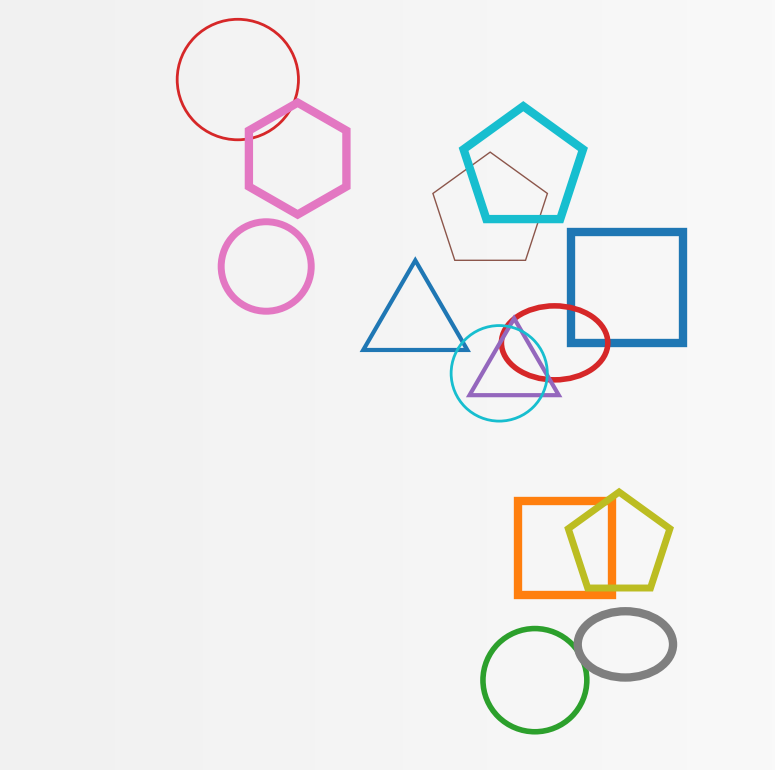[{"shape": "triangle", "thickness": 1.5, "radius": 0.39, "center": [0.536, 0.584]}, {"shape": "square", "thickness": 3, "radius": 0.36, "center": [0.809, 0.627]}, {"shape": "square", "thickness": 3, "radius": 0.31, "center": [0.729, 0.289]}, {"shape": "circle", "thickness": 2, "radius": 0.34, "center": [0.69, 0.117]}, {"shape": "oval", "thickness": 2, "radius": 0.34, "center": [0.716, 0.555]}, {"shape": "circle", "thickness": 1, "radius": 0.39, "center": [0.307, 0.897]}, {"shape": "triangle", "thickness": 1.5, "radius": 0.33, "center": [0.663, 0.52]}, {"shape": "pentagon", "thickness": 0.5, "radius": 0.39, "center": [0.632, 0.725]}, {"shape": "circle", "thickness": 2.5, "radius": 0.29, "center": [0.343, 0.654]}, {"shape": "hexagon", "thickness": 3, "radius": 0.36, "center": [0.384, 0.794]}, {"shape": "oval", "thickness": 3, "radius": 0.31, "center": [0.807, 0.163]}, {"shape": "pentagon", "thickness": 2.5, "radius": 0.34, "center": [0.799, 0.292]}, {"shape": "pentagon", "thickness": 3, "radius": 0.41, "center": [0.675, 0.781]}, {"shape": "circle", "thickness": 1, "radius": 0.31, "center": [0.644, 0.515]}]